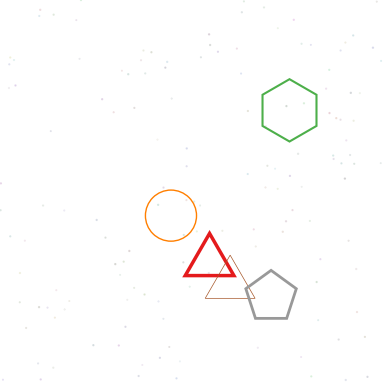[{"shape": "triangle", "thickness": 2.5, "radius": 0.36, "center": [0.544, 0.321]}, {"shape": "hexagon", "thickness": 1.5, "radius": 0.4, "center": [0.752, 0.713]}, {"shape": "circle", "thickness": 1, "radius": 0.33, "center": [0.444, 0.44]}, {"shape": "triangle", "thickness": 0.5, "radius": 0.37, "center": [0.598, 0.262]}, {"shape": "pentagon", "thickness": 2, "radius": 0.34, "center": [0.704, 0.229]}]